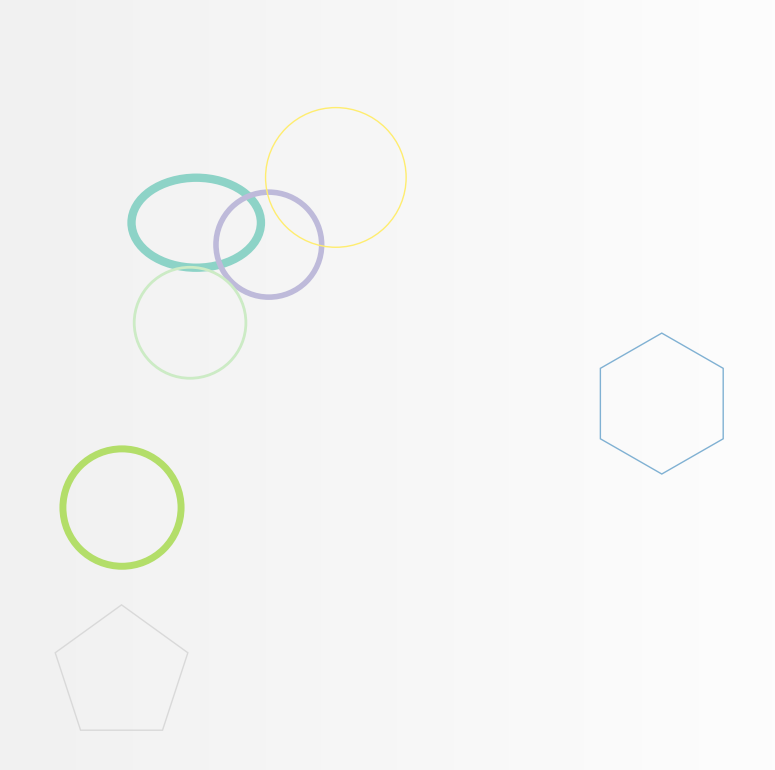[{"shape": "oval", "thickness": 3, "radius": 0.42, "center": [0.253, 0.711]}, {"shape": "circle", "thickness": 2, "radius": 0.34, "center": [0.347, 0.682]}, {"shape": "hexagon", "thickness": 0.5, "radius": 0.46, "center": [0.854, 0.476]}, {"shape": "circle", "thickness": 2.5, "radius": 0.38, "center": [0.157, 0.341]}, {"shape": "pentagon", "thickness": 0.5, "radius": 0.45, "center": [0.157, 0.124]}, {"shape": "circle", "thickness": 1, "radius": 0.36, "center": [0.245, 0.581]}, {"shape": "circle", "thickness": 0.5, "radius": 0.45, "center": [0.433, 0.77]}]